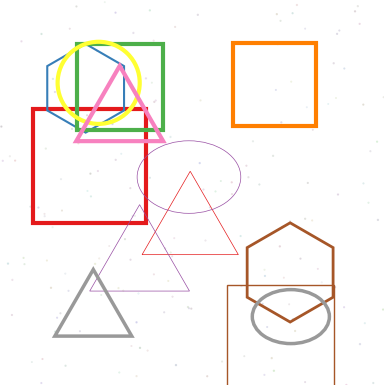[{"shape": "square", "thickness": 3, "radius": 0.74, "center": [0.233, 0.569]}, {"shape": "triangle", "thickness": 0.5, "radius": 0.72, "center": [0.494, 0.411]}, {"shape": "hexagon", "thickness": 1.5, "radius": 0.58, "center": [0.222, 0.771]}, {"shape": "square", "thickness": 3, "radius": 0.56, "center": [0.312, 0.774]}, {"shape": "oval", "thickness": 0.5, "radius": 0.67, "center": [0.491, 0.54]}, {"shape": "triangle", "thickness": 0.5, "radius": 0.75, "center": [0.363, 0.319]}, {"shape": "square", "thickness": 3, "radius": 0.54, "center": [0.712, 0.78]}, {"shape": "circle", "thickness": 3, "radius": 0.53, "center": [0.256, 0.785]}, {"shape": "square", "thickness": 1, "radius": 0.7, "center": [0.728, 0.122]}, {"shape": "hexagon", "thickness": 2, "radius": 0.64, "center": [0.754, 0.292]}, {"shape": "triangle", "thickness": 3, "radius": 0.65, "center": [0.311, 0.699]}, {"shape": "oval", "thickness": 2.5, "radius": 0.5, "center": [0.755, 0.178]}, {"shape": "triangle", "thickness": 2.5, "radius": 0.58, "center": [0.242, 0.185]}]